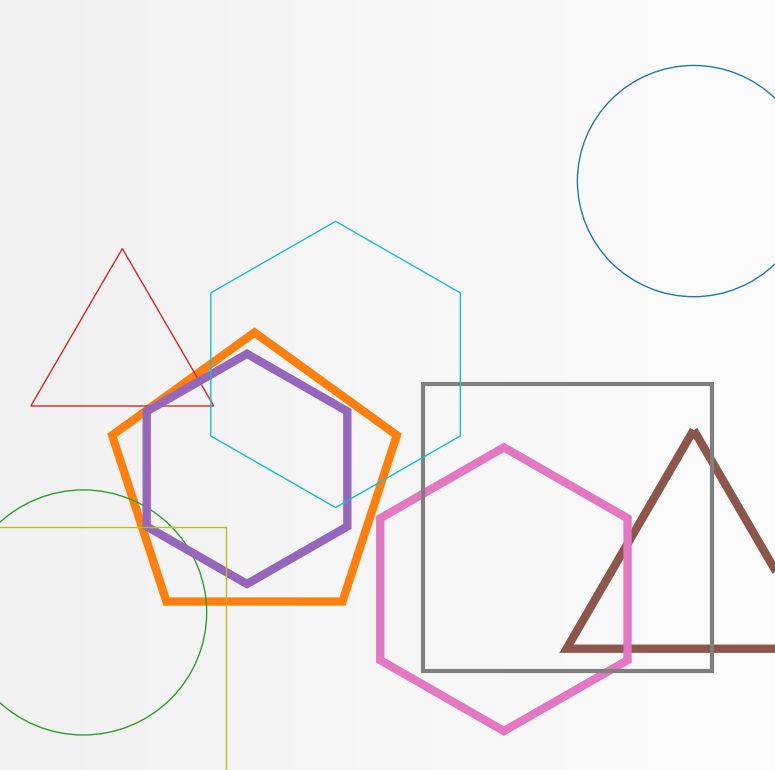[{"shape": "circle", "thickness": 0.5, "radius": 0.75, "center": [0.895, 0.765]}, {"shape": "pentagon", "thickness": 3, "radius": 0.97, "center": [0.328, 0.375]}, {"shape": "circle", "thickness": 0.5, "radius": 0.8, "center": [0.108, 0.205]}, {"shape": "triangle", "thickness": 0.5, "radius": 0.68, "center": [0.158, 0.541]}, {"shape": "hexagon", "thickness": 3, "radius": 0.75, "center": [0.319, 0.391]}, {"shape": "triangle", "thickness": 3, "radius": 0.95, "center": [0.895, 0.252]}, {"shape": "hexagon", "thickness": 3, "radius": 0.92, "center": [0.65, 0.235]}, {"shape": "square", "thickness": 1.5, "radius": 0.93, "center": [0.732, 0.315]}, {"shape": "square", "thickness": 0.5, "radius": 0.81, "center": [0.129, 0.154]}, {"shape": "hexagon", "thickness": 0.5, "radius": 0.93, "center": [0.433, 0.527]}]